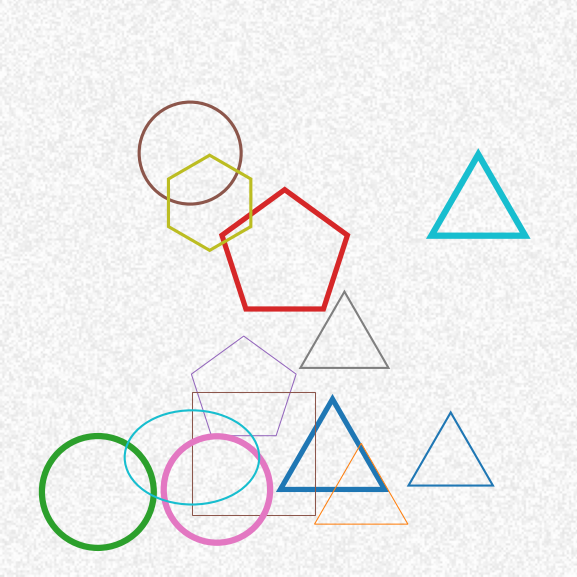[{"shape": "triangle", "thickness": 2.5, "radius": 0.52, "center": [0.576, 0.204]}, {"shape": "triangle", "thickness": 1, "radius": 0.42, "center": [0.78, 0.201]}, {"shape": "triangle", "thickness": 0.5, "radius": 0.47, "center": [0.625, 0.138]}, {"shape": "circle", "thickness": 3, "radius": 0.48, "center": [0.169, 0.147]}, {"shape": "pentagon", "thickness": 2.5, "radius": 0.57, "center": [0.493, 0.557]}, {"shape": "pentagon", "thickness": 0.5, "radius": 0.48, "center": [0.422, 0.322]}, {"shape": "square", "thickness": 0.5, "radius": 0.53, "center": [0.44, 0.214]}, {"shape": "circle", "thickness": 1.5, "radius": 0.44, "center": [0.329, 0.734]}, {"shape": "circle", "thickness": 3, "radius": 0.46, "center": [0.376, 0.152]}, {"shape": "triangle", "thickness": 1, "radius": 0.44, "center": [0.596, 0.406]}, {"shape": "hexagon", "thickness": 1.5, "radius": 0.41, "center": [0.363, 0.648]}, {"shape": "triangle", "thickness": 3, "radius": 0.47, "center": [0.828, 0.638]}, {"shape": "oval", "thickness": 1, "radius": 0.58, "center": [0.332, 0.207]}]